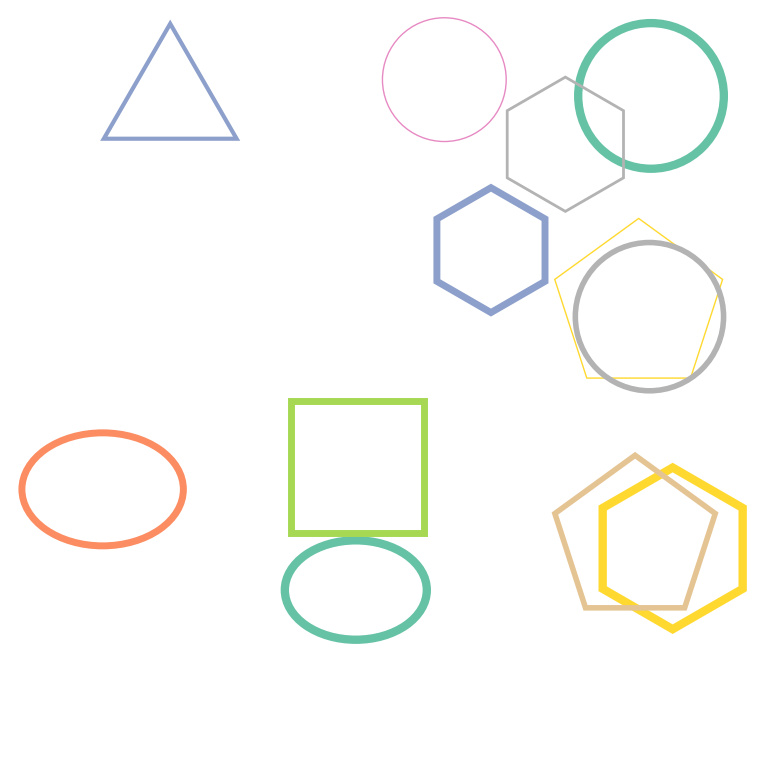[{"shape": "circle", "thickness": 3, "radius": 0.47, "center": [0.845, 0.875]}, {"shape": "oval", "thickness": 3, "radius": 0.46, "center": [0.462, 0.234]}, {"shape": "oval", "thickness": 2.5, "radius": 0.52, "center": [0.133, 0.364]}, {"shape": "triangle", "thickness": 1.5, "radius": 0.5, "center": [0.221, 0.87]}, {"shape": "hexagon", "thickness": 2.5, "radius": 0.41, "center": [0.638, 0.675]}, {"shape": "circle", "thickness": 0.5, "radius": 0.4, "center": [0.577, 0.897]}, {"shape": "square", "thickness": 2.5, "radius": 0.43, "center": [0.464, 0.393]}, {"shape": "pentagon", "thickness": 0.5, "radius": 0.57, "center": [0.829, 0.602]}, {"shape": "hexagon", "thickness": 3, "radius": 0.52, "center": [0.874, 0.288]}, {"shape": "pentagon", "thickness": 2, "radius": 0.55, "center": [0.825, 0.299]}, {"shape": "hexagon", "thickness": 1, "radius": 0.44, "center": [0.734, 0.813]}, {"shape": "circle", "thickness": 2, "radius": 0.48, "center": [0.843, 0.589]}]